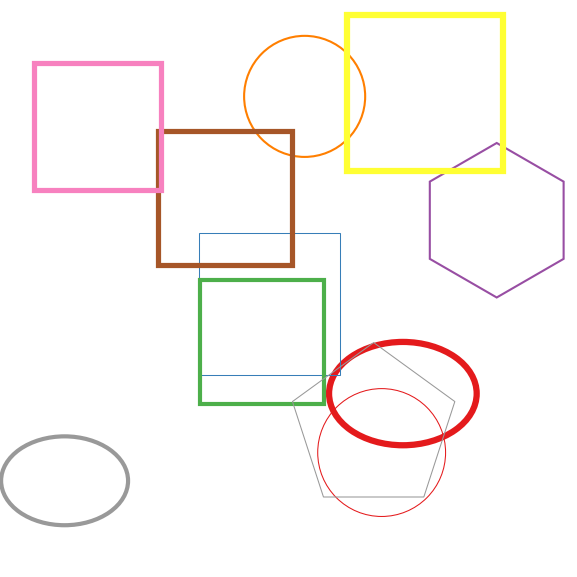[{"shape": "circle", "thickness": 0.5, "radius": 0.55, "center": [0.661, 0.216]}, {"shape": "oval", "thickness": 3, "radius": 0.64, "center": [0.698, 0.318]}, {"shape": "square", "thickness": 0.5, "radius": 0.61, "center": [0.466, 0.473]}, {"shape": "square", "thickness": 2, "radius": 0.54, "center": [0.453, 0.408]}, {"shape": "hexagon", "thickness": 1, "radius": 0.67, "center": [0.86, 0.618]}, {"shape": "circle", "thickness": 1, "radius": 0.52, "center": [0.528, 0.832]}, {"shape": "square", "thickness": 3, "radius": 0.67, "center": [0.736, 0.838]}, {"shape": "square", "thickness": 2.5, "radius": 0.58, "center": [0.39, 0.656]}, {"shape": "square", "thickness": 2.5, "radius": 0.55, "center": [0.169, 0.78]}, {"shape": "oval", "thickness": 2, "radius": 0.55, "center": [0.112, 0.167]}, {"shape": "pentagon", "thickness": 0.5, "radius": 0.74, "center": [0.647, 0.258]}]